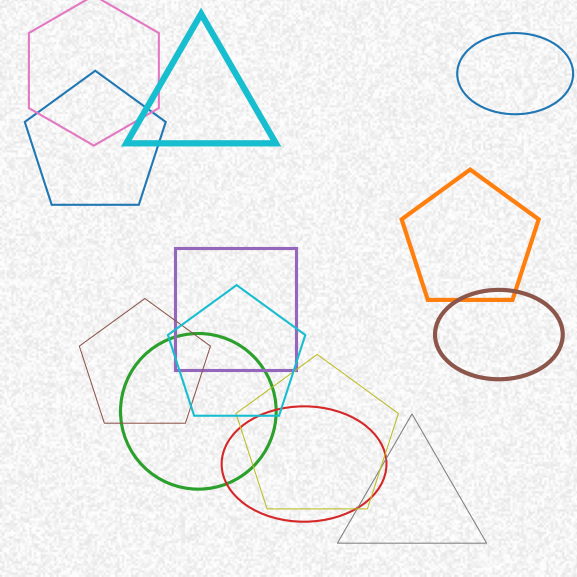[{"shape": "pentagon", "thickness": 1, "radius": 0.64, "center": [0.165, 0.748]}, {"shape": "oval", "thickness": 1, "radius": 0.5, "center": [0.892, 0.872]}, {"shape": "pentagon", "thickness": 2, "radius": 0.62, "center": [0.814, 0.581]}, {"shape": "circle", "thickness": 1.5, "radius": 0.67, "center": [0.343, 0.287]}, {"shape": "oval", "thickness": 1, "radius": 0.71, "center": [0.526, 0.196]}, {"shape": "square", "thickness": 1.5, "radius": 0.52, "center": [0.407, 0.464]}, {"shape": "pentagon", "thickness": 0.5, "radius": 0.6, "center": [0.251, 0.363]}, {"shape": "oval", "thickness": 2, "radius": 0.55, "center": [0.864, 0.42]}, {"shape": "hexagon", "thickness": 1, "radius": 0.65, "center": [0.163, 0.877]}, {"shape": "triangle", "thickness": 0.5, "radius": 0.75, "center": [0.713, 0.133]}, {"shape": "pentagon", "thickness": 0.5, "radius": 0.74, "center": [0.549, 0.238]}, {"shape": "pentagon", "thickness": 1, "radius": 0.63, "center": [0.41, 0.38]}, {"shape": "triangle", "thickness": 3, "radius": 0.75, "center": [0.348, 0.826]}]